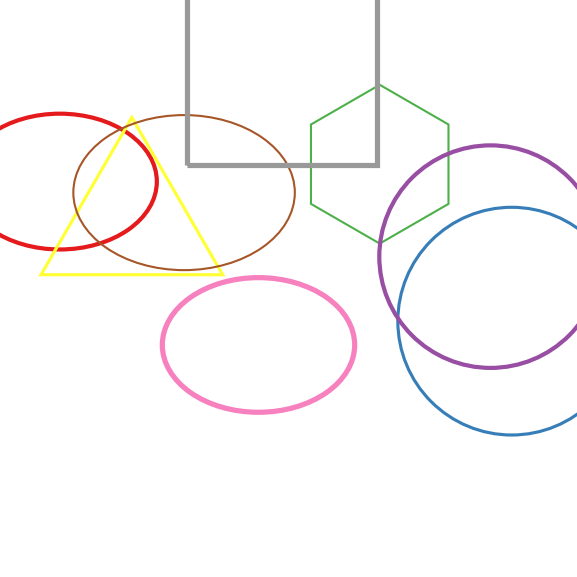[{"shape": "oval", "thickness": 2, "radius": 0.84, "center": [0.104, 0.685]}, {"shape": "circle", "thickness": 1.5, "radius": 0.99, "center": [0.886, 0.443]}, {"shape": "hexagon", "thickness": 1, "radius": 0.69, "center": [0.658, 0.715]}, {"shape": "circle", "thickness": 2, "radius": 0.96, "center": [0.849, 0.555]}, {"shape": "triangle", "thickness": 1.5, "radius": 0.91, "center": [0.228, 0.614]}, {"shape": "oval", "thickness": 1, "radius": 0.96, "center": [0.319, 0.666]}, {"shape": "oval", "thickness": 2.5, "radius": 0.83, "center": [0.448, 0.402]}, {"shape": "square", "thickness": 2.5, "radius": 0.82, "center": [0.488, 0.878]}]